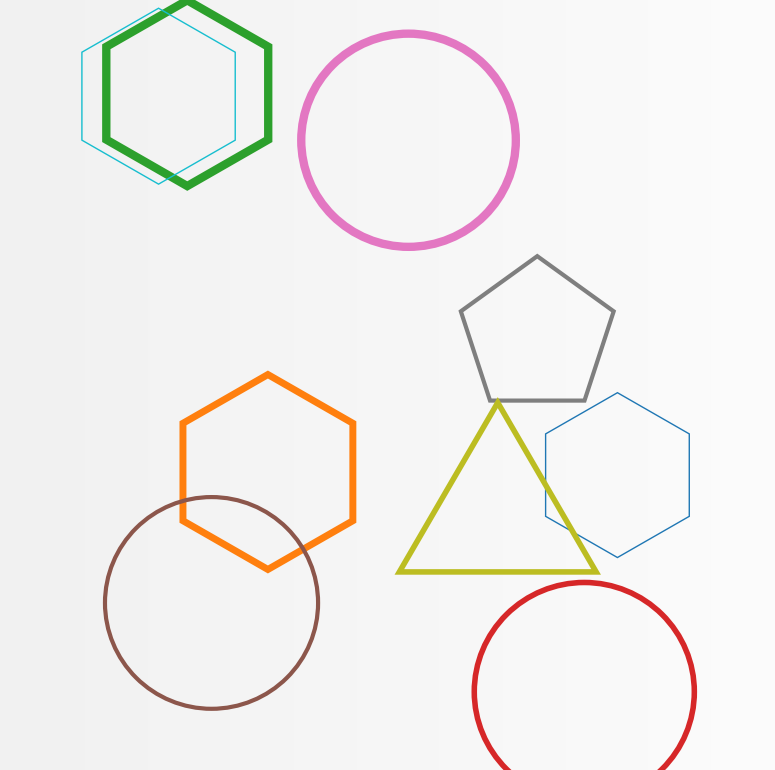[{"shape": "hexagon", "thickness": 0.5, "radius": 0.54, "center": [0.797, 0.383]}, {"shape": "hexagon", "thickness": 2.5, "radius": 0.63, "center": [0.346, 0.387]}, {"shape": "hexagon", "thickness": 3, "radius": 0.6, "center": [0.242, 0.879]}, {"shape": "circle", "thickness": 2, "radius": 0.71, "center": [0.754, 0.102]}, {"shape": "circle", "thickness": 1.5, "radius": 0.69, "center": [0.273, 0.217]}, {"shape": "circle", "thickness": 3, "radius": 0.69, "center": [0.527, 0.818]}, {"shape": "pentagon", "thickness": 1.5, "radius": 0.52, "center": [0.693, 0.564]}, {"shape": "triangle", "thickness": 2, "radius": 0.73, "center": [0.642, 0.331]}, {"shape": "hexagon", "thickness": 0.5, "radius": 0.57, "center": [0.205, 0.875]}]